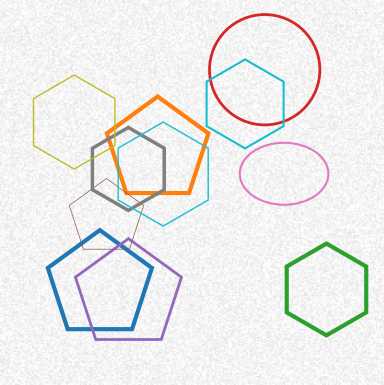[{"shape": "pentagon", "thickness": 3, "radius": 0.71, "center": [0.259, 0.26]}, {"shape": "pentagon", "thickness": 3, "radius": 0.69, "center": [0.41, 0.611]}, {"shape": "hexagon", "thickness": 3, "radius": 0.6, "center": [0.848, 0.248]}, {"shape": "circle", "thickness": 2, "radius": 0.72, "center": [0.688, 0.819]}, {"shape": "pentagon", "thickness": 2, "radius": 0.72, "center": [0.334, 0.235]}, {"shape": "pentagon", "thickness": 0.5, "radius": 0.51, "center": [0.277, 0.435]}, {"shape": "oval", "thickness": 1.5, "radius": 0.58, "center": [0.738, 0.549]}, {"shape": "hexagon", "thickness": 2.5, "radius": 0.54, "center": [0.333, 0.561]}, {"shape": "hexagon", "thickness": 1, "radius": 0.61, "center": [0.193, 0.683]}, {"shape": "hexagon", "thickness": 1.5, "radius": 0.58, "center": [0.637, 0.73]}, {"shape": "hexagon", "thickness": 1, "radius": 0.68, "center": [0.424, 0.548]}]